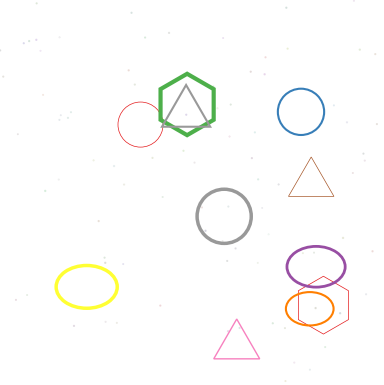[{"shape": "hexagon", "thickness": 0.5, "radius": 0.38, "center": [0.84, 0.207]}, {"shape": "circle", "thickness": 0.5, "radius": 0.29, "center": [0.365, 0.676]}, {"shape": "circle", "thickness": 1.5, "radius": 0.3, "center": [0.782, 0.709]}, {"shape": "hexagon", "thickness": 3, "radius": 0.4, "center": [0.486, 0.729]}, {"shape": "oval", "thickness": 2, "radius": 0.38, "center": [0.821, 0.307]}, {"shape": "oval", "thickness": 1.5, "radius": 0.31, "center": [0.805, 0.198]}, {"shape": "oval", "thickness": 2.5, "radius": 0.4, "center": [0.225, 0.255]}, {"shape": "triangle", "thickness": 0.5, "radius": 0.34, "center": [0.808, 0.524]}, {"shape": "triangle", "thickness": 1, "radius": 0.34, "center": [0.615, 0.102]}, {"shape": "circle", "thickness": 2.5, "radius": 0.35, "center": [0.582, 0.438]}, {"shape": "triangle", "thickness": 1.5, "radius": 0.36, "center": [0.483, 0.707]}]